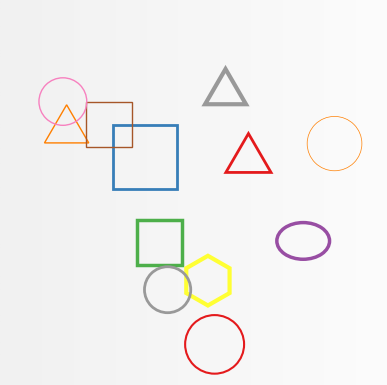[{"shape": "triangle", "thickness": 2, "radius": 0.34, "center": [0.641, 0.586]}, {"shape": "circle", "thickness": 1.5, "radius": 0.38, "center": [0.554, 0.106]}, {"shape": "square", "thickness": 2, "radius": 0.41, "center": [0.374, 0.592]}, {"shape": "square", "thickness": 2.5, "radius": 0.29, "center": [0.412, 0.37]}, {"shape": "oval", "thickness": 2.5, "radius": 0.34, "center": [0.782, 0.374]}, {"shape": "circle", "thickness": 0.5, "radius": 0.35, "center": [0.863, 0.627]}, {"shape": "triangle", "thickness": 1, "radius": 0.33, "center": [0.172, 0.662]}, {"shape": "hexagon", "thickness": 3, "radius": 0.32, "center": [0.537, 0.271]}, {"shape": "square", "thickness": 1, "radius": 0.3, "center": [0.28, 0.677]}, {"shape": "circle", "thickness": 1, "radius": 0.31, "center": [0.162, 0.736]}, {"shape": "circle", "thickness": 2, "radius": 0.3, "center": [0.433, 0.247]}, {"shape": "triangle", "thickness": 3, "radius": 0.3, "center": [0.582, 0.76]}]